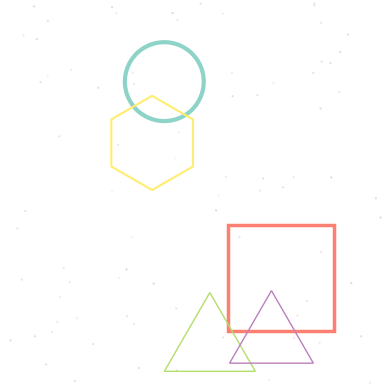[{"shape": "circle", "thickness": 3, "radius": 0.51, "center": [0.427, 0.788]}, {"shape": "square", "thickness": 2.5, "radius": 0.68, "center": [0.73, 0.278]}, {"shape": "triangle", "thickness": 1, "radius": 0.68, "center": [0.545, 0.104]}, {"shape": "triangle", "thickness": 1, "radius": 0.63, "center": [0.705, 0.12]}, {"shape": "hexagon", "thickness": 1.5, "radius": 0.61, "center": [0.395, 0.629]}]